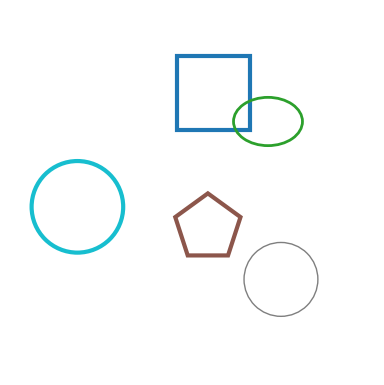[{"shape": "square", "thickness": 3, "radius": 0.48, "center": [0.554, 0.758]}, {"shape": "oval", "thickness": 2, "radius": 0.45, "center": [0.696, 0.684]}, {"shape": "pentagon", "thickness": 3, "radius": 0.45, "center": [0.54, 0.409]}, {"shape": "circle", "thickness": 1, "radius": 0.48, "center": [0.73, 0.274]}, {"shape": "circle", "thickness": 3, "radius": 0.59, "center": [0.201, 0.463]}]